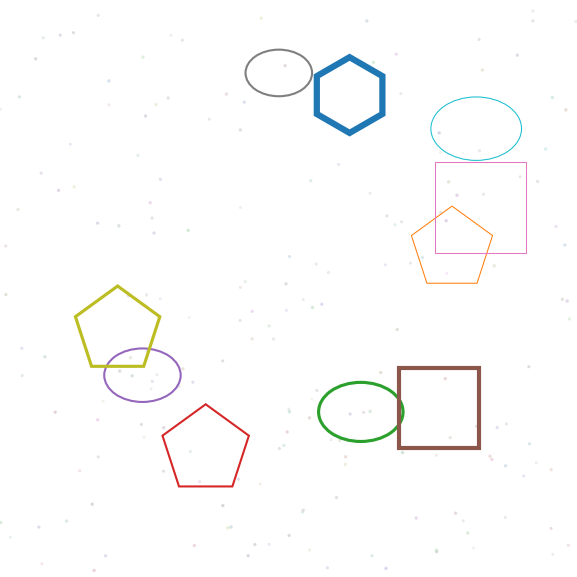[{"shape": "hexagon", "thickness": 3, "radius": 0.33, "center": [0.605, 0.835]}, {"shape": "pentagon", "thickness": 0.5, "radius": 0.37, "center": [0.783, 0.568]}, {"shape": "oval", "thickness": 1.5, "radius": 0.37, "center": [0.625, 0.286]}, {"shape": "pentagon", "thickness": 1, "radius": 0.39, "center": [0.356, 0.22]}, {"shape": "oval", "thickness": 1, "radius": 0.33, "center": [0.247, 0.349]}, {"shape": "square", "thickness": 2, "radius": 0.35, "center": [0.76, 0.293]}, {"shape": "square", "thickness": 0.5, "radius": 0.39, "center": [0.832, 0.641]}, {"shape": "oval", "thickness": 1, "radius": 0.29, "center": [0.483, 0.873]}, {"shape": "pentagon", "thickness": 1.5, "radius": 0.38, "center": [0.204, 0.427]}, {"shape": "oval", "thickness": 0.5, "radius": 0.39, "center": [0.825, 0.776]}]